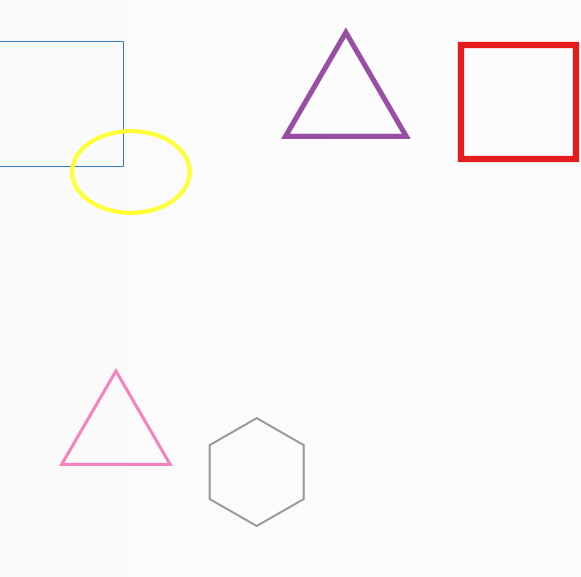[{"shape": "square", "thickness": 3, "radius": 0.5, "center": [0.892, 0.823]}, {"shape": "square", "thickness": 0.5, "radius": 0.54, "center": [0.105, 0.82]}, {"shape": "triangle", "thickness": 2.5, "radius": 0.6, "center": [0.595, 0.823]}, {"shape": "oval", "thickness": 2, "radius": 0.51, "center": [0.225, 0.701]}, {"shape": "triangle", "thickness": 1.5, "radius": 0.54, "center": [0.199, 0.249]}, {"shape": "hexagon", "thickness": 1, "radius": 0.47, "center": [0.442, 0.182]}]